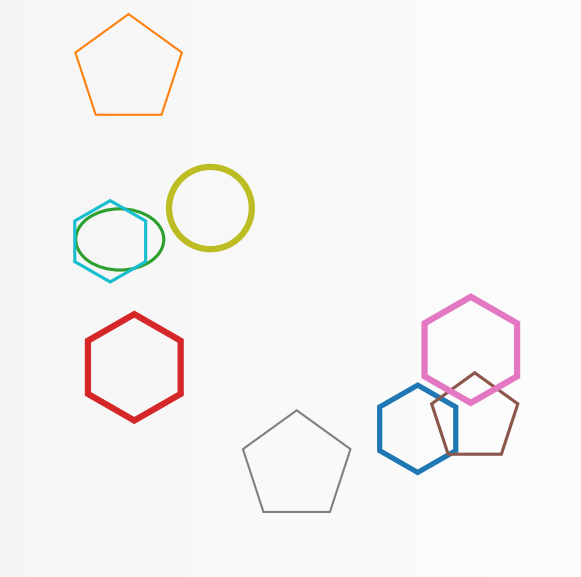[{"shape": "hexagon", "thickness": 2.5, "radius": 0.38, "center": [0.719, 0.257]}, {"shape": "pentagon", "thickness": 1, "radius": 0.48, "center": [0.221, 0.878]}, {"shape": "oval", "thickness": 1.5, "radius": 0.38, "center": [0.206, 0.585]}, {"shape": "hexagon", "thickness": 3, "radius": 0.46, "center": [0.231, 0.363]}, {"shape": "pentagon", "thickness": 1.5, "radius": 0.39, "center": [0.817, 0.276]}, {"shape": "hexagon", "thickness": 3, "radius": 0.46, "center": [0.81, 0.393]}, {"shape": "pentagon", "thickness": 1, "radius": 0.49, "center": [0.51, 0.191]}, {"shape": "circle", "thickness": 3, "radius": 0.36, "center": [0.362, 0.639]}, {"shape": "hexagon", "thickness": 1.5, "radius": 0.35, "center": [0.19, 0.581]}]